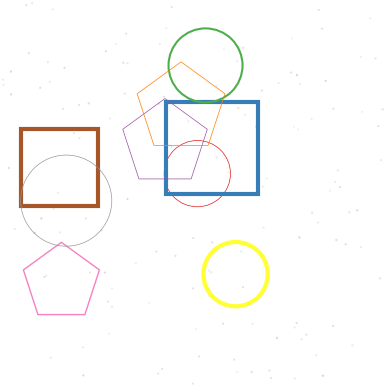[{"shape": "circle", "thickness": 0.5, "radius": 0.43, "center": [0.513, 0.549]}, {"shape": "square", "thickness": 3, "radius": 0.6, "center": [0.552, 0.615]}, {"shape": "circle", "thickness": 1.5, "radius": 0.48, "center": [0.534, 0.83]}, {"shape": "pentagon", "thickness": 0.5, "radius": 0.58, "center": [0.429, 0.629]}, {"shape": "pentagon", "thickness": 0.5, "radius": 0.6, "center": [0.47, 0.719]}, {"shape": "circle", "thickness": 3, "radius": 0.42, "center": [0.612, 0.288]}, {"shape": "square", "thickness": 3, "radius": 0.5, "center": [0.155, 0.564]}, {"shape": "pentagon", "thickness": 1, "radius": 0.52, "center": [0.159, 0.267]}, {"shape": "circle", "thickness": 0.5, "radius": 0.59, "center": [0.172, 0.479]}]